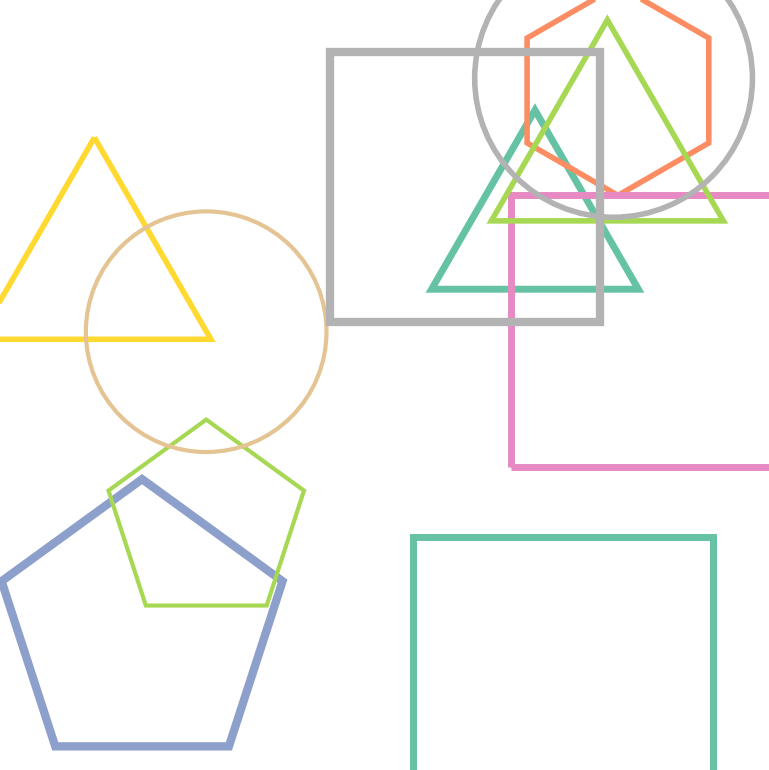[{"shape": "square", "thickness": 2.5, "radius": 0.97, "center": [0.731, 0.108]}, {"shape": "triangle", "thickness": 2.5, "radius": 0.78, "center": [0.695, 0.702]}, {"shape": "hexagon", "thickness": 2, "radius": 0.68, "center": [0.803, 0.882]}, {"shape": "pentagon", "thickness": 3, "radius": 0.96, "center": [0.185, 0.186]}, {"shape": "square", "thickness": 2.5, "radius": 0.88, "center": [0.84, 0.57]}, {"shape": "triangle", "thickness": 2, "radius": 0.87, "center": [0.789, 0.8]}, {"shape": "pentagon", "thickness": 1.5, "radius": 0.67, "center": [0.268, 0.322]}, {"shape": "triangle", "thickness": 2, "radius": 0.87, "center": [0.123, 0.647]}, {"shape": "circle", "thickness": 1.5, "radius": 0.78, "center": [0.268, 0.569]}, {"shape": "circle", "thickness": 2, "radius": 0.9, "center": [0.797, 0.898]}, {"shape": "square", "thickness": 3, "radius": 0.88, "center": [0.604, 0.757]}]